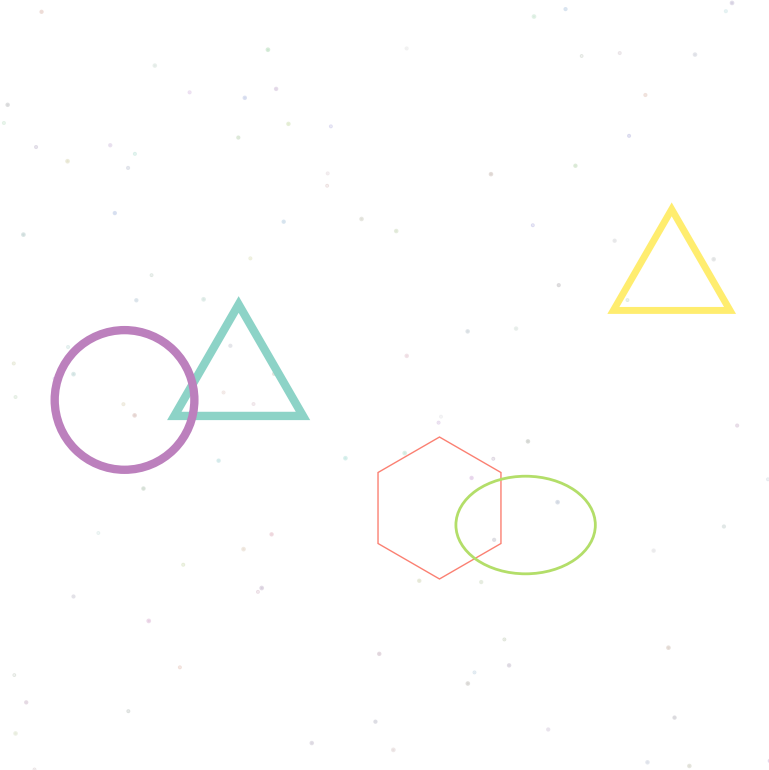[{"shape": "triangle", "thickness": 3, "radius": 0.48, "center": [0.31, 0.508]}, {"shape": "hexagon", "thickness": 0.5, "radius": 0.46, "center": [0.571, 0.34]}, {"shape": "oval", "thickness": 1, "radius": 0.45, "center": [0.683, 0.318]}, {"shape": "circle", "thickness": 3, "radius": 0.45, "center": [0.162, 0.481]}, {"shape": "triangle", "thickness": 2.5, "radius": 0.44, "center": [0.872, 0.641]}]